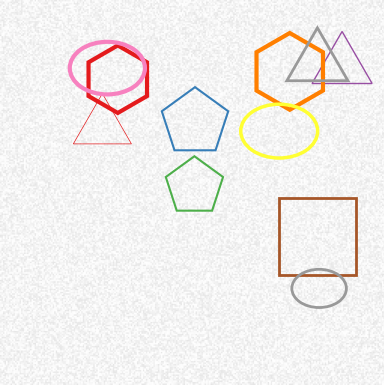[{"shape": "triangle", "thickness": 0.5, "radius": 0.44, "center": [0.266, 0.67]}, {"shape": "hexagon", "thickness": 3, "radius": 0.44, "center": [0.306, 0.794]}, {"shape": "pentagon", "thickness": 1.5, "radius": 0.45, "center": [0.507, 0.683]}, {"shape": "pentagon", "thickness": 1.5, "radius": 0.39, "center": [0.505, 0.516]}, {"shape": "triangle", "thickness": 1, "radius": 0.45, "center": [0.889, 0.828]}, {"shape": "hexagon", "thickness": 3, "radius": 0.5, "center": [0.753, 0.815]}, {"shape": "oval", "thickness": 2.5, "radius": 0.5, "center": [0.725, 0.659]}, {"shape": "square", "thickness": 2, "radius": 0.5, "center": [0.824, 0.385]}, {"shape": "oval", "thickness": 3, "radius": 0.49, "center": [0.279, 0.823]}, {"shape": "oval", "thickness": 2, "radius": 0.35, "center": [0.829, 0.251]}, {"shape": "triangle", "thickness": 2, "radius": 0.46, "center": [0.824, 0.836]}]